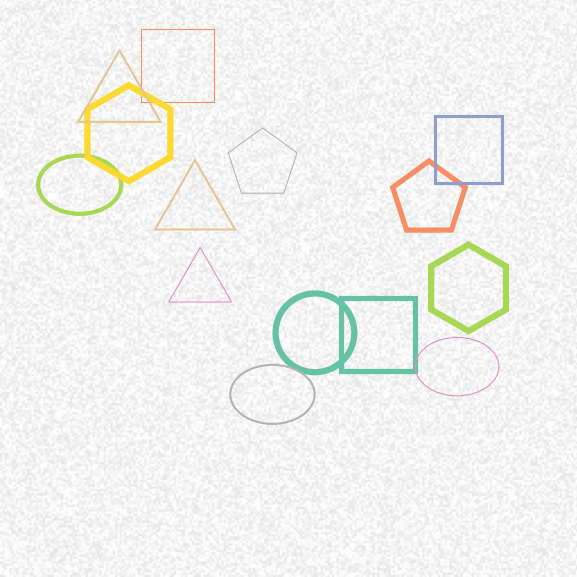[{"shape": "square", "thickness": 2.5, "radius": 0.32, "center": [0.655, 0.42]}, {"shape": "circle", "thickness": 3, "radius": 0.34, "center": [0.545, 0.423]}, {"shape": "square", "thickness": 0.5, "radius": 0.31, "center": [0.308, 0.885]}, {"shape": "pentagon", "thickness": 2.5, "radius": 0.33, "center": [0.743, 0.654]}, {"shape": "square", "thickness": 1.5, "radius": 0.29, "center": [0.812, 0.74]}, {"shape": "oval", "thickness": 0.5, "radius": 0.36, "center": [0.792, 0.364]}, {"shape": "triangle", "thickness": 0.5, "radius": 0.31, "center": [0.347, 0.508]}, {"shape": "hexagon", "thickness": 3, "radius": 0.37, "center": [0.811, 0.501]}, {"shape": "oval", "thickness": 2, "radius": 0.36, "center": [0.138, 0.679]}, {"shape": "hexagon", "thickness": 3, "radius": 0.41, "center": [0.223, 0.768]}, {"shape": "triangle", "thickness": 1, "radius": 0.4, "center": [0.338, 0.642]}, {"shape": "triangle", "thickness": 1, "radius": 0.41, "center": [0.207, 0.829]}, {"shape": "pentagon", "thickness": 0.5, "radius": 0.31, "center": [0.455, 0.715]}, {"shape": "oval", "thickness": 1, "radius": 0.37, "center": [0.472, 0.316]}]